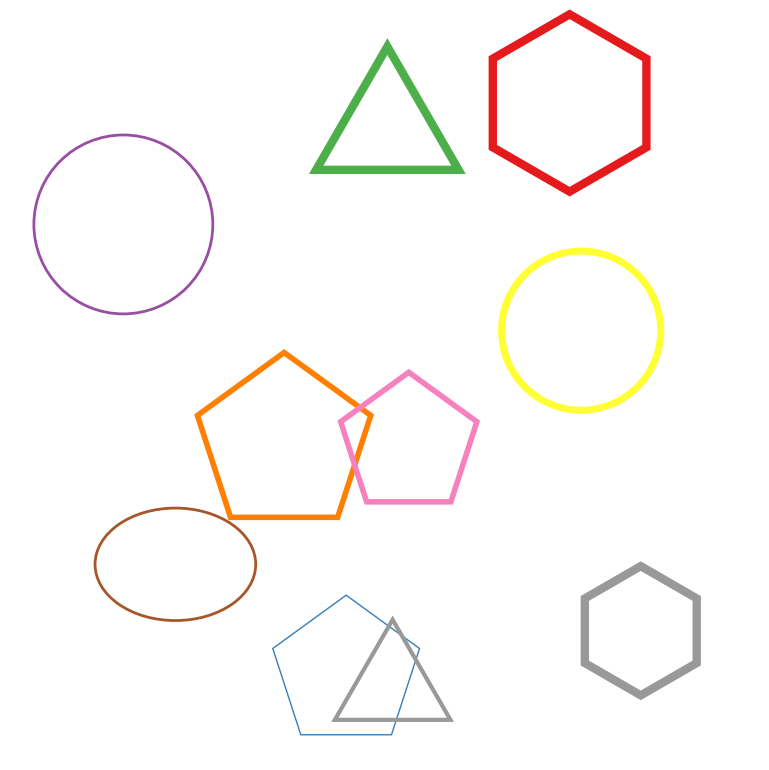[{"shape": "hexagon", "thickness": 3, "radius": 0.58, "center": [0.74, 0.866]}, {"shape": "pentagon", "thickness": 0.5, "radius": 0.5, "center": [0.45, 0.127]}, {"shape": "triangle", "thickness": 3, "radius": 0.53, "center": [0.503, 0.833]}, {"shape": "circle", "thickness": 1, "radius": 0.58, "center": [0.16, 0.709]}, {"shape": "pentagon", "thickness": 2, "radius": 0.59, "center": [0.369, 0.424]}, {"shape": "circle", "thickness": 2.5, "radius": 0.52, "center": [0.755, 0.571]}, {"shape": "oval", "thickness": 1, "radius": 0.52, "center": [0.228, 0.267]}, {"shape": "pentagon", "thickness": 2, "radius": 0.47, "center": [0.531, 0.424]}, {"shape": "triangle", "thickness": 1.5, "radius": 0.43, "center": [0.51, 0.108]}, {"shape": "hexagon", "thickness": 3, "radius": 0.42, "center": [0.832, 0.181]}]